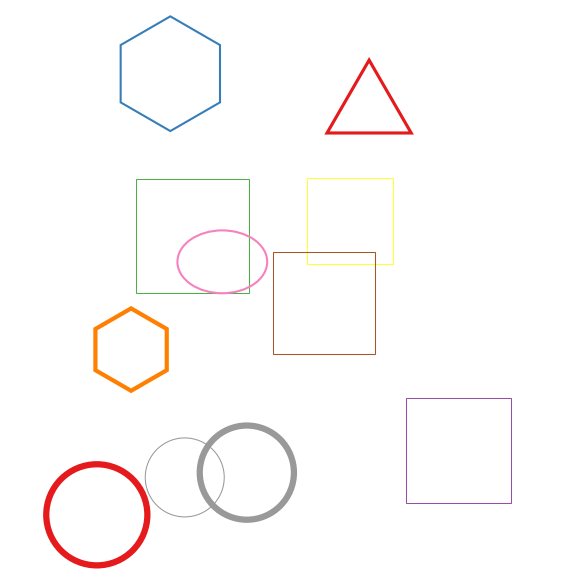[{"shape": "circle", "thickness": 3, "radius": 0.44, "center": [0.168, 0.108]}, {"shape": "triangle", "thickness": 1.5, "radius": 0.42, "center": [0.639, 0.811]}, {"shape": "hexagon", "thickness": 1, "radius": 0.5, "center": [0.295, 0.871]}, {"shape": "square", "thickness": 0.5, "radius": 0.49, "center": [0.333, 0.59]}, {"shape": "square", "thickness": 0.5, "radius": 0.46, "center": [0.794, 0.219]}, {"shape": "hexagon", "thickness": 2, "radius": 0.36, "center": [0.227, 0.394]}, {"shape": "square", "thickness": 0.5, "radius": 0.37, "center": [0.606, 0.617]}, {"shape": "square", "thickness": 0.5, "radius": 0.44, "center": [0.56, 0.474]}, {"shape": "oval", "thickness": 1, "radius": 0.39, "center": [0.385, 0.546]}, {"shape": "circle", "thickness": 0.5, "radius": 0.34, "center": [0.32, 0.172]}, {"shape": "circle", "thickness": 3, "radius": 0.41, "center": [0.427, 0.181]}]